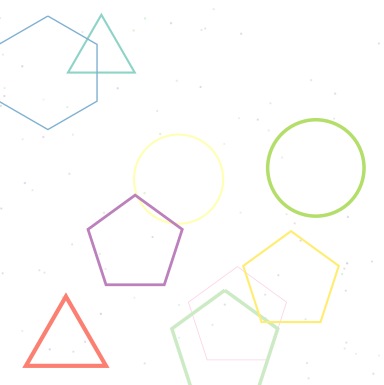[{"shape": "triangle", "thickness": 1.5, "radius": 0.5, "center": [0.263, 0.862]}, {"shape": "circle", "thickness": 1.5, "radius": 0.58, "center": [0.464, 0.535]}, {"shape": "triangle", "thickness": 3, "radius": 0.6, "center": [0.171, 0.11]}, {"shape": "hexagon", "thickness": 1, "radius": 0.74, "center": [0.124, 0.811]}, {"shape": "circle", "thickness": 2.5, "radius": 0.63, "center": [0.82, 0.564]}, {"shape": "pentagon", "thickness": 0.5, "radius": 0.67, "center": [0.617, 0.174]}, {"shape": "pentagon", "thickness": 2, "radius": 0.64, "center": [0.351, 0.364]}, {"shape": "pentagon", "thickness": 2.5, "radius": 0.72, "center": [0.584, 0.101]}, {"shape": "pentagon", "thickness": 1.5, "radius": 0.65, "center": [0.756, 0.269]}]